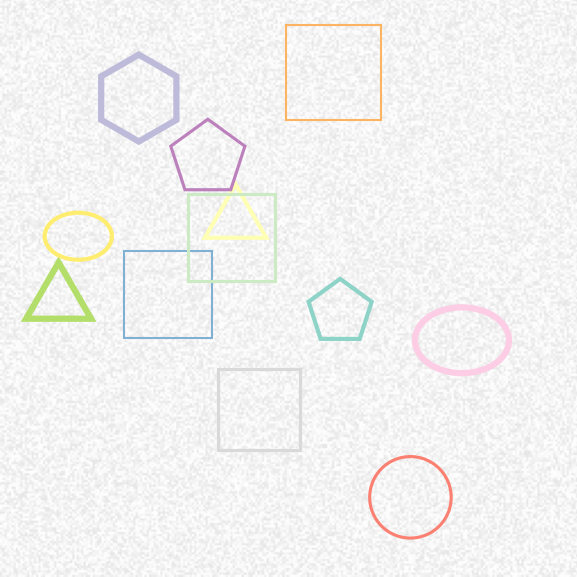[{"shape": "pentagon", "thickness": 2, "radius": 0.29, "center": [0.589, 0.459]}, {"shape": "triangle", "thickness": 2, "radius": 0.31, "center": [0.408, 0.618]}, {"shape": "hexagon", "thickness": 3, "radius": 0.38, "center": [0.24, 0.829]}, {"shape": "circle", "thickness": 1.5, "radius": 0.35, "center": [0.711, 0.138]}, {"shape": "square", "thickness": 1, "radius": 0.38, "center": [0.291, 0.489]}, {"shape": "square", "thickness": 1, "radius": 0.41, "center": [0.578, 0.873]}, {"shape": "triangle", "thickness": 3, "radius": 0.32, "center": [0.101, 0.48]}, {"shape": "oval", "thickness": 3, "radius": 0.41, "center": [0.8, 0.41]}, {"shape": "square", "thickness": 1.5, "radius": 0.35, "center": [0.449, 0.29]}, {"shape": "pentagon", "thickness": 1.5, "radius": 0.34, "center": [0.36, 0.725]}, {"shape": "square", "thickness": 1.5, "radius": 0.38, "center": [0.4, 0.588]}, {"shape": "oval", "thickness": 2, "radius": 0.29, "center": [0.136, 0.59]}]